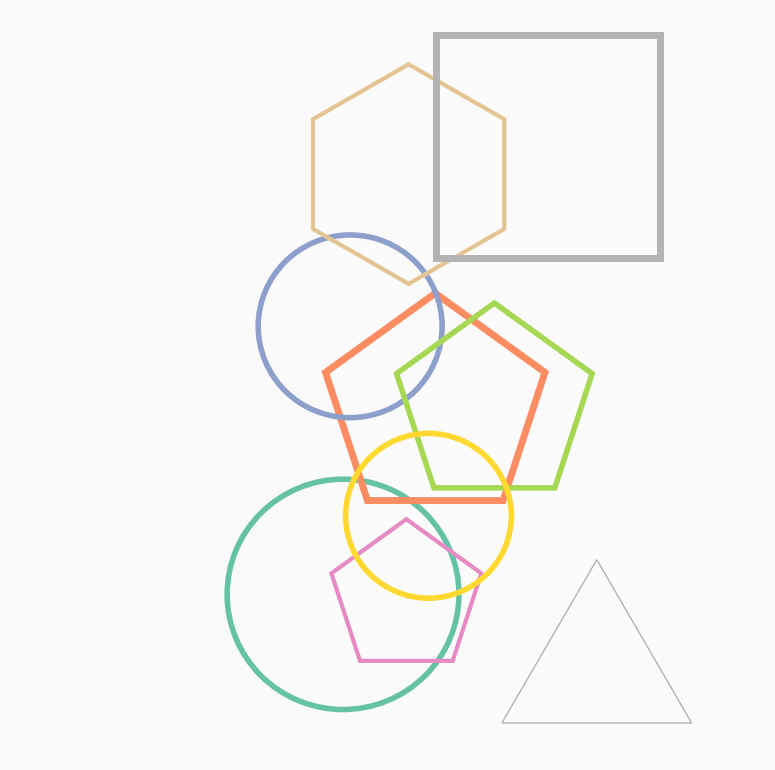[{"shape": "circle", "thickness": 2, "radius": 0.75, "center": [0.443, 0.228]}, {"shape": "pentagon", "thickness": 2.5, "radius": 0.74, "center": [0.562, 0.47]}, {"shape": "circle", "thickness": 2, "radius": 0.59, "center": [0.452, 0.576]}, {"shape": "pentagon", "thickness": 1.5, "radius": 0.51, "center": [0.524, 0.224]}, {"shape": "pentagon", "thickness": 2, "radius": 0.66, "center": [0.638, 0.474]}, {"shape": "circle", "thickness": 2, "radius": 0.53, "center": [0.553, 0.33]}, {"shape": "hexagon", "thickness": 1.5, "radius": 0.71, "center": [0.527, 0.774]}, {"shape": "square", "thickness": 2.5, "radius": 0.72, "center": [0.707, 0.809]}, {"shape": "triangle", "thickness": 0.5, "radius": 0.71, "center": [0.77, 0.132]}]